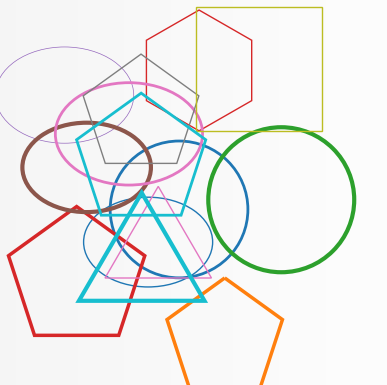[{"shape": "circle", "thickness": 2, "radius": 0.89, "center": [0.462, 0.456]}, {"shape": "oval", "thickness": 1, "radius": 0.83, "center": [0.382, 0.371]}, {"shape": "pentagon", "thickness": 2.5, "radius": 0.78, "center": [0.58, 0.121]}, {"shape": "circle", "thickness": 3, "radius": 0.94, "center": [0.726, 0.481]}, {"shape": "hexagon", "thickness": 1, "radius": 0.78, "center": [0.514, 0.817]}, {"shape": "pentagon", "thickness": 2.5, "radius": 0.92, "center": [0.198, 0.279]}, {"shape": "oval", "thickness": 0.5, "radius": 0.89, "center": [0.167, 0.753]}, {"shape": "oval", "thickness": 3, "radius": 0.83, "center": [0.224, 0.565]}, {"shape": "triangle", "thickness": 1, "radius": 0.79, "center": [0.408, 0.357]}, {"shape": "oval", "thickness": 2, "radius": 0.95, "center": [0.333, 0.652]}, {"shape": "pentagon", "thickness": 1, "radius": 0.78, "center": [0.364, 0.703]}, {"shape": "square", "thickness": 1, "radius": 0.81, "center": [0.669, 0.821]}, {"shape": "triangle", "thickness": 3, "radius": 0.94, "center": [0.366, 0.312]}, {"shape": "pentagon", "thickness": 2, "radius": 0.88, "center": [0.364, 0.583]}]